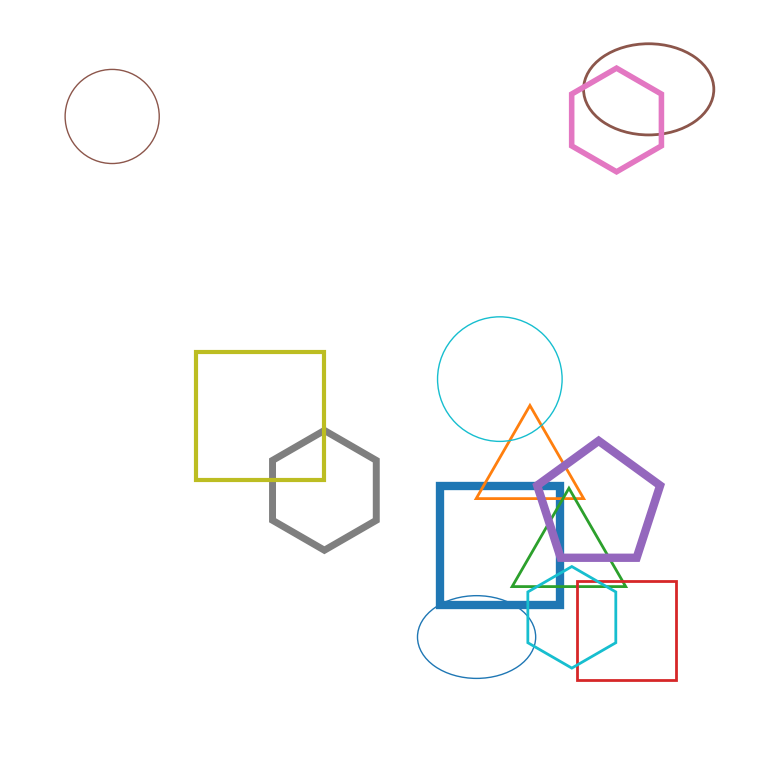[{"shape": "oval", "thickness": 0.5, "radius": 0.38, "center": [0.619, 0.173]}, {"shape": "square", "thickness": 3, "radius": 0.39, "center": [0.649, 0.292]}, {"shape": "triangle", "thickness": 1, "radius": 0.4, "center": [0.688, 0.393]}, {"shape": "triangle", "thickness": 1, "radius": 0.43, "center": [0.739, 0.281]}, {"shape": "square", "thickness": 1, "radius": 0.32, "center": [0.814, 0.181]}, {"shape": "pentagon", "thickness": 3, "radius": 0.42, "center": [0.777, 0.344]}, {"shape": "oval", "thickness": 1, "radius": 0.42, "center": [0.842, 0.884]}, {"shape": "circle", "thickness": 0.5, "radius": 0.31, "center": [0.146, 0.849]}, {"shape": "hexagon", "thickness": 2, "radius": 0.34, "center": [0.801, 0.844]}, {"shape": "hexagon", "thickness": 2.5, "radius": 0.39, "center": [0.421, 0.363]}, {"shape": "square", "thickness": 1.5, "radius": 0.42, "center": [0.338, 0.46]}, {"shape": "circle", "thickness": 0.5, "radius": 0.4, "center": [0.649, 0.508]}, {"shape": "hexagon", "thickness": 1, "radius": 0.33, "center": [0.743, 0.198]}]